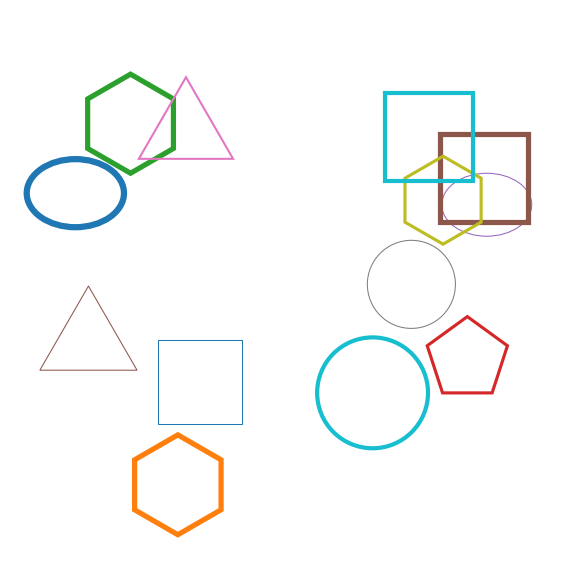[{"shape": "square", "thickness": 0.5, "radius": 0.36, "center": [0.347, 0.338]}, {"shape": "oval", "thickness": 3, "radius": 0.42, "center": [0.13, 0.665]}, {"shape": "hexagon", "thickness": 2.5, "radius": 0.43, "center": [0.308, 0.16]}, {"shape": "hexagon", "thickness": 2.5, "radius": 0.43, "center": [0.226, 0.785]}, {"shape": "pentagon", "thickness": 1.5, "radius": 0.37, "center": [0.809, 0.378]}, {"shape": "oval", "thickness": 0.5, "radius": 0.39, "center": [0.843, 0.645]}, {"shape": "triangle", "thickness": 0.5, "radius": 0.49, "center": [0.153, 0.407]}, {"shape": "square", "thickness": 2.5, "radius": 0.38, "center": [0.838, 0.692]}, {"shape": "triangle", "thickness": 1, "radius": 0.47, "center": [0.322, 0.771]}, {"shape": "circle", "thickness": 0.5, "radius": 0.38, "center": [0.712, 0.507]}, {"shape": "hexagon", "thickness": 1.5, "radius": 0.38, "center": [0.767, 0.652]}, {"shape": "circle", "thickness": 2, "radius": 0.48, "center": [0.645, 0.319]}, {"shape": "square", "thickness": 2, "radius": 0.38, "center": [0.743, 0.762]}]